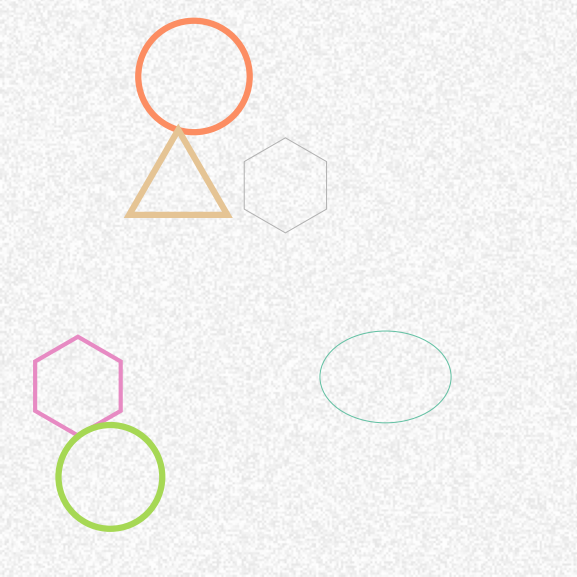[{"shape": "oval", "thickness": 0.5, "radius": 0.57, "center": [0.668, 0.346]}, {"shape": "circle", "thickness": 3, "radius": 0.48, "center": [0.336, 0.867]}, {"shape": "hexagon", "thickness": 2, "radius": 0.43, "center": [0.135, 0.33]}, {"shape": "circle", "thickness": 3, "radius": 0.45, "center": [0.191, 0.173]}, {"shape": "triangle", "thickness": 3, "radius": 0.49, "center": [0.309, 0.676]}, {"shape": "hexagon", "thickness": 0.5, "radius": 0.41, "center": [0.494, 0.678]}]